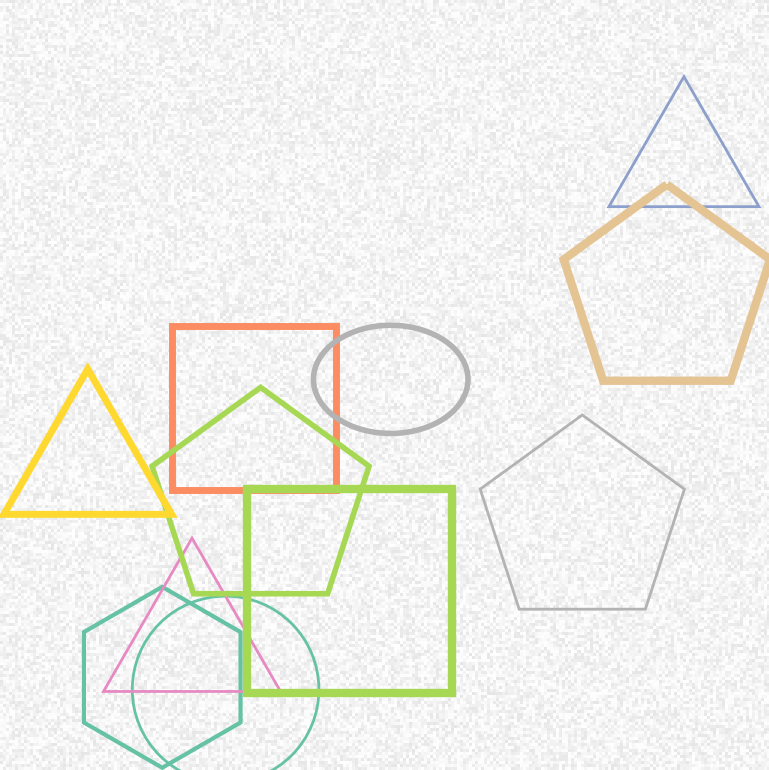[{"shape": "hexagon", "thickness": 1.5, "radius": 0.59, "center": [0.211, 0.12]}, {"shape": "circle", "thickness": 1, "radius": 0.61, "center": [0.293, 0.105]}, {"shape": "square", "thickness": 2.5, "radius": 0.53, "center": [0.33, 0.47]}, {"shape": "triangle", "thickness": 1, "radius": 0.56, "center": [0.888, 0.788]}, {"shape": "triangle", "thickness": 1, "radius": 0.66, "center": [0.249, 0.168]}, {"shape": "square", "thickness": 3, "radius": 0.66, "center": [0.454, 0.232]}, {"shape": "pentagon", "thickness": 2, "radius": 0.74, "center": [0.338, 0.349]}, {"shape": "triangle", "thickness": 2.5, "radius": 0.63, "center": [0.114, 0.395]}, {"shape": "pentagon", "thickness": 3, "radius": 0.7, "center": [0.866, 0.62]}, {"shape": "oval", "thickness": 2, "radius": 0.5, "center": [0.507, 0.507]}, {"shape": "pentagon", "thickness": 1, "radius": 0.7, "center": [0.756, 0.322]}]